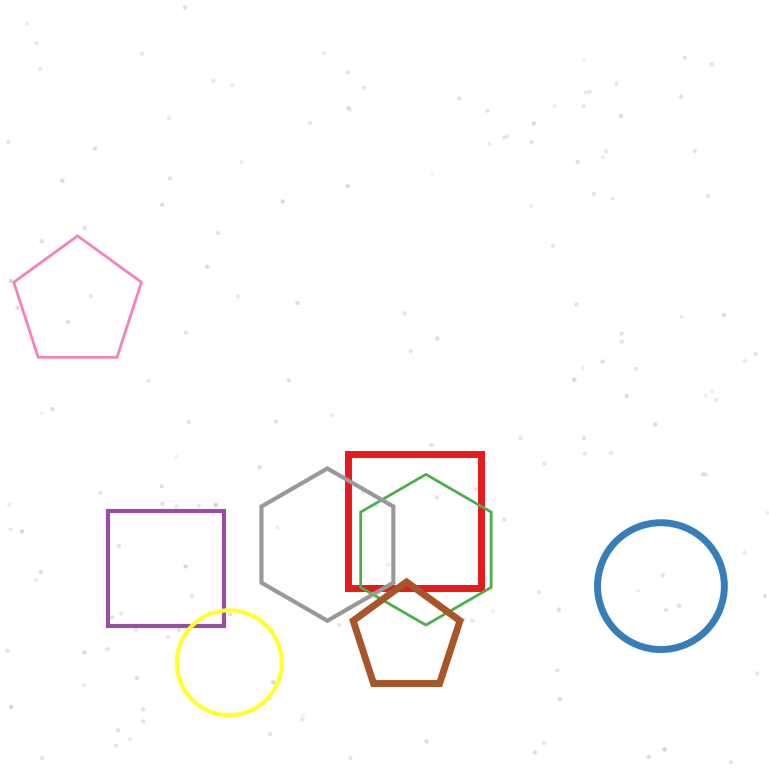[{"shape": "square", "thickness": 2.5, "radius": 0.43, "center": [0.539, 0.323]}, {"shape": "circle", "thickness": 2.5, "radius": 0.41, "center": [0.858, 0.239]}, {"shape": "hexagon", "thickness": 1, "radius": 0.49, "center": [0.553, 0.286]}, {"shape": "square", "thickness": 1.5, "radius": 0.37, "center": [0.216, 0.262]}, {"shape": "circle", "thickness": 1.5, "radius": 0.34, "center": [0.298, 0.139]}, {"shape": "pentagon", "thickness": 2.5, "radius": 0.36, "center": [0.528, 0.171]}, {"shape": "pentagon", "thickness": 1, "radius": 0.44, "center": [0.101, 0.607]}, {"shape": "hexagon", "thickness": 1.5, "radius": 0.49, "center": [0.425, 0.293]}]